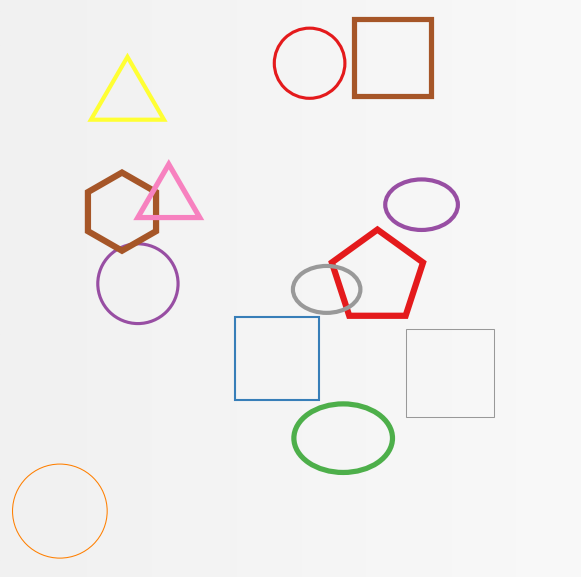[{"shape": "pentagon", "thickness": 3, "radius": 0.41, "center": [0.649, 0.519]}, {"shape": "circle", "thickness": 1.5, "radius": 0.3, "center": [0.533, 0.89]}, {"shape": "square", "thickness": 1, "radius": 0.36, "center": [0.476, 0.378]}, {"shape": "oval", "thickness": 2.5, "radius": 0.42, "center": [0.59, 0.24]}, {"shape": "oval", "thickness": 2, "radius": 0.31, "center": [0.725, 0.645]}, {"shape": "circle", "thickness": 1.5, "radius": 0.35, "center": [0.237, 0.508]}, {"shape": "circle", "thickness": 0.5, "radius": 0.41, "center": [0.103, 0.114]}, {"shape": "triangle", "thickness": 2, "radius": 0.36, "center": [0.219, 0.828]}, {"shape": "square", "thickness": 2.5, "radius": 0.33, "center": [0.676, 0.9]}, {"shape": "hexagon", "thickness": 3, "radius": 0.34, "center": [0.21, 0.633]}, {"shape": "triangle", "thickness": 2.5, "radius": 0.31, "center": [0.29, 0.653]}, {"shape": "oval", "thickness": 2, "radius": 0.29, "center": [0.562, 0.498]}, {"shape": "square", "thickness": 0.5, "radius": 0.38, "center": [0.775, 0.353]}]